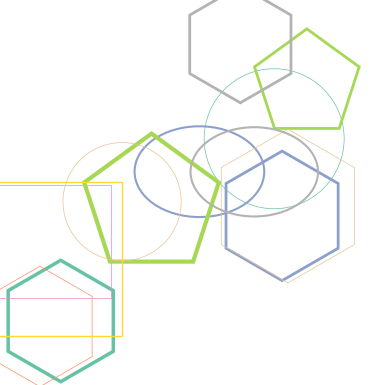[{"shape": "hexagon", "thickness": 2.5, "radius": 0.79, "center": [0.158, 0.166]}, {"shape": "circle", "thickness": 0.5, "radius": 0.91, "center": [0.712, 0.64]}, {"shape": "hexagon", "thickness": 0.5, "radius": 0.78, "center": [0.104, 0.152]}, {"shape": "hexagon", "thickness": 2, "radius": 0.84, "center": [0.733, 0.439]}, {"shape": "oval", "thickness": 1.5, "radius": 0.84, "center": [0.518, 0.554]}, {"shape": "square", "thickness": 0.5, "radius": 0.74, "center": [0.142, 0.373]}, {"shape": "pentagon", "thickness": 2, "radius": 0.71, "center": [0.797, 0.782]}, {"shape": "pentagon", "thickness": 3, "radius": 0.92, "center": [0.394, 0.469]}, {"shape": "square", "thickness": 1, "radius": 1.0, "center": [0.117, 0.328]}, {"shape": "circle", "thickness": 0.5, "radius": 0.77, "center": [0.317, 0.476]}, {"shape": "hexagon", "thickness": 0.5, "radius": 1.0, "center": [0.748, 0.465]}, {"shape": "oval", "thickness": 1.5, "radius": 0.83, "center": [0.66, 0.554]}, {"shape": "hexagon", "thickness": 2, "radius": 0.76, "center": [0.624, 0.885]}]